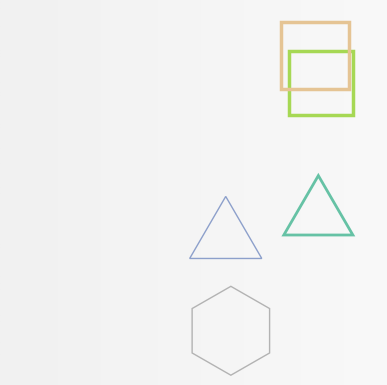[{"shape": "triangle", "thickness": 2, "radius": 0.51, "center": [0.822, 0.441]}, {"shape": "triangle", "thickness": 1, "radius": 0.54, "center": [0.583, 0.382]}, {"shape": "square", "thickness": 2.5, "radius": 0.41, "center": [0.828, 0.784]}, {"shape": "square", "thickness": 2.5, "radius": 0.44, "center": [0.813, 0.855]}, {"shape": "hexagon", "thickness": 1, "radius": 0.58, "center": [0.596, 0.141]}]